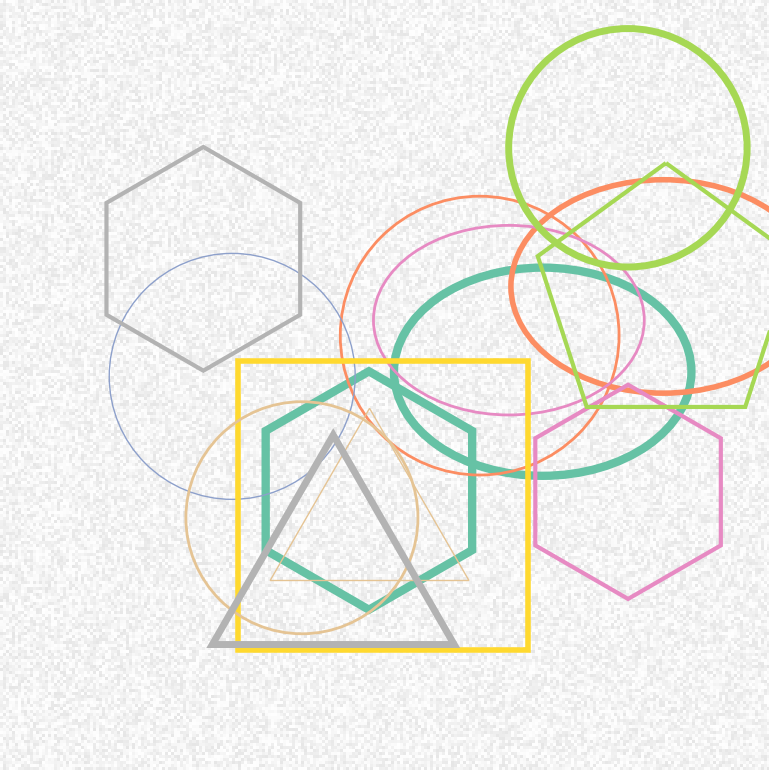[{"shape": "hexagon", "thickness": 3, "radius": 0.77, "center": [0.479, 0.363]}, {"shape": "oval", "thickness": 3, "radius": 0.97, "center": [0.705, 0.517]}, {"shape": "oval", "thickness": 2, "radius": 0.99, "center": [0.862, 0.628]}, {"shape": "circle", "thickness": 1, "radius": 0.91, "center": [0.623, 0.564]}, {"shape": "circle", "thickness": 0.5, "radius": 0.8, "center": [0.302, 0.511]}, {"shape": "hexagon", "thickness": 1.5, "radius": 0.7, "center": [0.816, 0.361]}, {"shape": "oval", "thickness": 1, "radius": 0.88, "center": [0.661, 0.584]}, {"shape": "pentagon", "thickness": 1.5, "radius": 0.88, "center": [0.865, 0.613]}, {"shape": "circle", "thickness": 2.5, "radius": 0.77, "center": [0.815, 0.808]}, {"shape": "square", "thickness": 2, "radius": 0.94, "center": [0.497, 0.344]}, {"shape": "triangle", "thickness": 0.5, "radius": 0.75, "center": [0.48, 0.321]}, {"shape": "circle", "thickness": 1, "radius": 0.75, "center": [0.392, 0.328]}, {"shape": "triangle", "thickness": 2.5, "radius": 0.91, "center": [0.433, 0.254]}, {"shape": "hexagon", "thickness": 1.5, "radius": 0.73, "center": [0.264, 0.664]}]